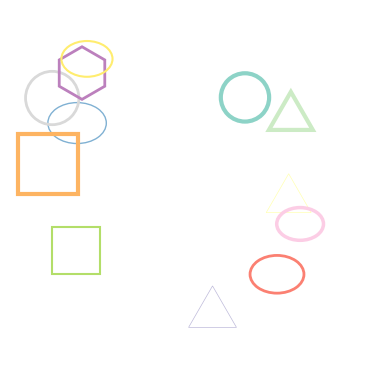[{"shape": "circle", "thickness": 3, "radius": 0.31, "center": [0.636, 0.747]}, {"shape": "triangle", "thickness": 0.5, "radius": 0.34, "center": [0.75, 0.481]}, {"shape": "triangle", "thickness": 0.5, "radius": 0.36, "center": [0.552, 0.186]}, {"shape": "oval", "thickness": 2, "radius": 0.35, "center": [0.719, 0.288]}, {"shape": "oval", "thickness": 1, "radius": 0.38, "center": [0.2, 0.68]}, {"shape": "square", "thickness": 3, "radius": 0.39, "center": [0.125, 0.574]}, {"shape": "square", "thickness": 1.5, "radius": 0.31, "center": [0.197, 0.35]}, {"shape": "oval", "thickness": 2.5, "radius": 0.3, "center": [0.78, 0.418]}, {"shape": "circle", "thickness": 2, "radius": 0.35, "center": [0.136, 0.745]}, {"shape": "hexagon", "thickness": 2, "radius": 0.34, "center": [0.213, 0.81]}, {"shape": "triangle", "thickness": 3, "radius": 0.33, "center": [0.755, 0.695]}, {"shape": "oval", "thickness": 1.5, "radius": 0.33, "center": [0.226, 0.847]}]